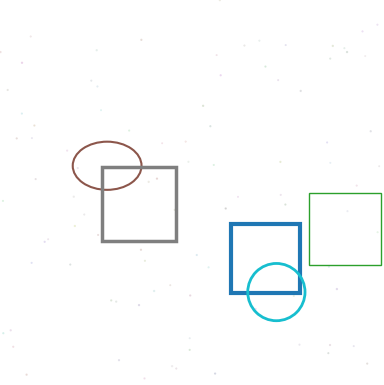[{"shape": "square", "thickness": 3, "radius": 0.45, "center": [0.69, 0.328]}, {"shape": "square", "thickness": 1, "radius": 0.47, "center": [0.897, 0.405]}, {"shape": "oval", "thickness": 1.5, "radius": 0.45, "center": [0.278, 0.569]}, {"shape": "square", "thickness": 2.5, "radius": 0.48, "center": [0.361, 0.47]}, {"shape": "circle", "thickness": 2, "radius": 0.37, "center": [0.718, 0.241]}]